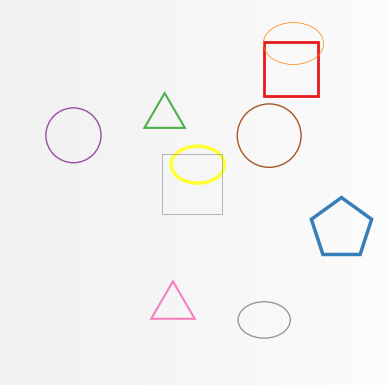[{"shape": "square", "thickness": 2, "radius": 0.35, "center": [0.751, 0.82]}, {"shape": "pentagon", "thickness": 2.5, "radius": 0.41, "center": [0.881, 0.405]}, {"shape": "triangle", "thickness": 1.5, "radius": 0.3, "center": [0.425, 0.698]}, {"shape": "circle", "thickness": 1, "radius": 0.36, "center": [0.19, 0.649]}, {"shape": "oval", "thickness": 0.5, "radius": 0.39, "center": [0.757, 0.887]}, {"shape": "oval", "thickness": 2.5, "radius": 0.34, "center": [0.51, 0.572]}, {"shape": "circle", "thickness": 1, "radius": 0.41, "center": [0.695, 0.648]}, {"shape": "triangle", "thickness": 1.5, "radius": 0.32, "center": [0.446, 0.204]}, {"shape": "oval", "thickness": 1, "radius": 0.34, "center": [0.682, 0.169]}, {"shape": "square", "thickness": 0.5, "radius": 0.38, "center": [0.496, 0.522]}]